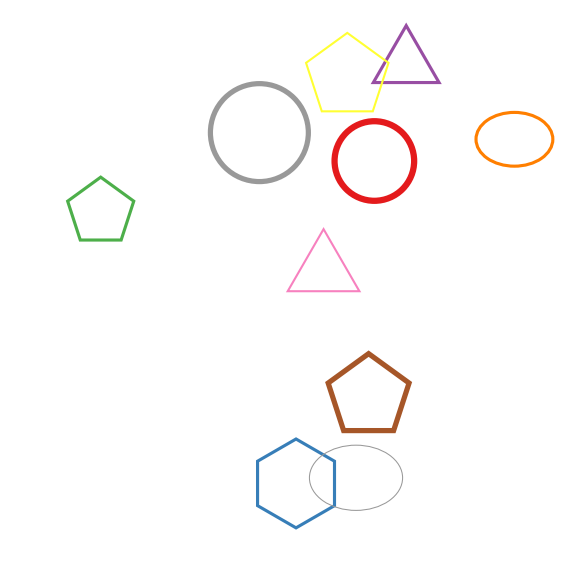[{"shape": "circle", "thickness": 3, "radius": 0.34, "center": [0.648, 0.72]}, {"shape": "hexagon", "thickness": 1.5, "radius": 0.38, "center": [0.513, 0.162]}, {"shape": "pentagon", "thickness": 1.5, "radius": 0.3, "center": [0.174, 0.632]}, {"shape": "triangle", "thickness": 1.5, "radius": 0.33, "center": [0.703, 0.889]}, {"shape": "oval", "thickness": 1.5, "radius": 0.33, "center": [0.891, 0.758]}, {"shape": "pentagon", "thickness": 1, "radius": 0.38, "center": [0.601, 0.867]}, {"shape": "pentagon", "thickness": 2.5, "radius": 0.37, "center": [0.638, 0.313]}, {"shape": "triangle", "thickness": 1, "radius": 0.36, "center": [0.56, 0.531]}, {"shape": "oval", "thickness": 0.5, "radius": 0.4, "center": [0.616, 0.172]}, {"shape": "circle", "thickness": 2.5, "radius": 0.42, "center": [0.449, 0.769]}]